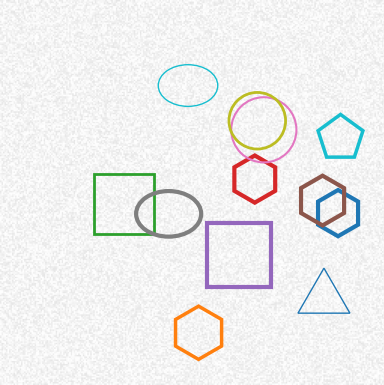[{"shape": "triangle", "thickness": 1, "radius": 0.39, "center": [0.841, 0.226]}, {"shape": "hexagon", "thickness": 3, "radius": 0.3, "center": [0.878, 0.446]}, {"shape": "hexagon", "thickness": 2.5, "radius": 0.35, "center": [0.516, 0.136]}, {"shape": "square", "thickness": 2, "radius": 0.39, "center": [0.323, 0.47]}, {"shape": "hexagon", "thickness": 3, "radius": 0.31, "center": [0.662, 0.535]}, {"shape": "square", "thickness": 3, "radius": 0.42, "center": [0.62, 0.337]}, {"shape": "hexagon", "thickness": 3, "radius": 0.32, "center": [0.838, 0.479]}, {"shape": "circle", "thickness": 1.5, "radius": 0.42, "center": [0.685, 0.663]}, {"shape": "oval", "thickness": 3, "radius": 0.42, "center": [0.438, 0.445]}, {"shape": "circle", "thickness": 2, "radius": 0.37, "center": [0.668, 0.686]}, {"shape": "pentagon", "thickness": 2.5, "radius": 0.31, "center": [0.884, 0.641]}, {"shape": "oval", "thickness": 1, "radius": 0.39, "center": [0.488, 0.778]}]